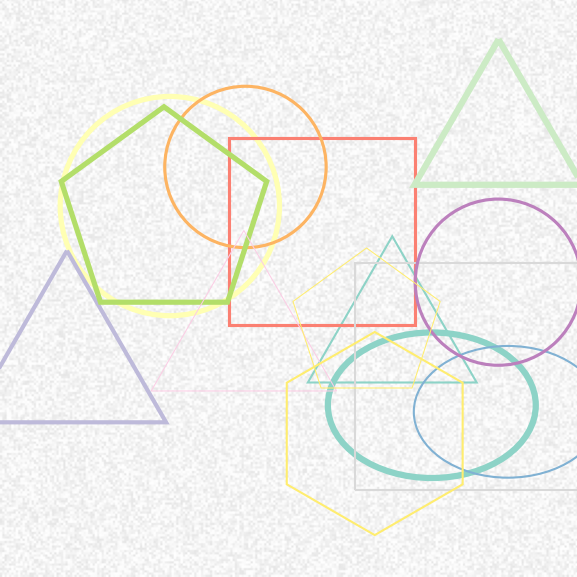[{"shape": "triangle", "thickness": 1, "radius": 0.84, "center": [0.679, 0.421]}, {"shape": "oval", "thickness": 3, "radius": 0.9, "center": [0.748, 0.297]}, {"shape": "circle", "thickness": 2.5, "radius": 0.95, "center": [0.294, 0.642]}, {"shape": "triangle", "thickness": 2, "radius": 0.99, "center": [0.116, 0.367]}, {"shape": "square", "thickness": 1.5, "radius": 0.81, "center": [0.558, 0.599]}, {"shape": "oval", "thickness": 1, "radius": 0.81, "center": [0.879, 0.286]}, {"shape": "circle", "thickness": 1.5, "radius": 0.7, "center": [0.425, 0.71]}, {"shape": "pentagon", "thickness": 2.5, "radius": 0.94, "center": [0.284, 0.627]}, {"shape": "triangle", "thickness": 0.5, "radius": 0.93, "center": [0.422, 0.415]}, {"shape": "square", "thickness": 1, "radius": 0.98, "center": [0.81, 0.347]}, {"shape": "circle", "thickness": 1.5, "radius": 0.72, "center": [0.863, 0.511]}, {"shape": "triangle", "thickness": 3, "radius": 0.84, "center": [0.863, 0.763]}, {"shape": "hexagon", "thickness": 1, "radius": 0.88, "center": [0.649, 0.248]}, {"shape": "pentagon", "thickness": 0.5, "radius": 0.67, "center": [0.635, 0.436]}]